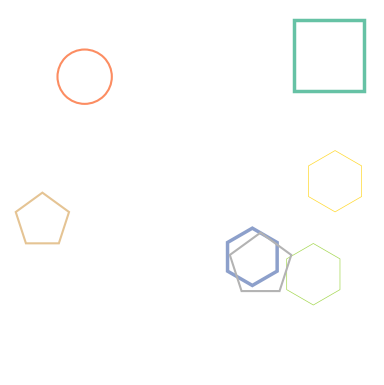[{"shape": "square", "thickness": 2.5, "radius": 0.46, "center": [0.855, 0.856]}, {"shape": "circle", "thickness": 1.5, "radius": 0.35, "center": [0.22, 0.801]}, {"shape": "hexagon", "thickness": 2.5, "radius": 0.37, "center": [0.655, 0.333]}, {"shape": "hexagon", "thickness": 0.5, "radius": 0.4, "center": [0.814, 0.288]}, {"shape": "hexagon", "thickness": 0.5, "radius": 0.4, "center": [0.87, 0.529]}, {"shape": "pentagon", "thickness": 1.5, "radius": 0.36, "center": [0.11, 0.427]}, {"shape": "pentagon", "thickness": 1.5, "radius": 0.42, "center": [0.677, 0.312]}]